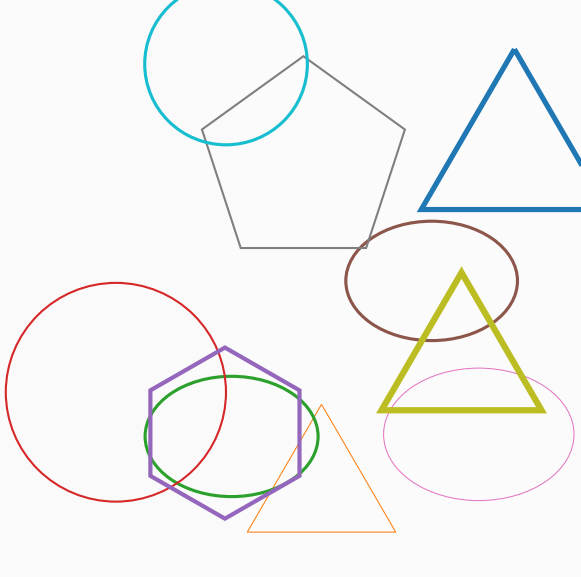[{"shape": "triangle", "thickness": 2.5, "radius": 0.93, "center": [0.885, 0.729]}, {"shape": "triangle", "thickness": 0.5, "radius": 0.74, "center": [0.553, 0.151]}, {"shape": "oval", "thickness": 1.5, "radius": 0.74, "center": [0.398, 0.243]}, {"shape": "circle", "thickness": 1, "radius": 0.95, "center": [0.199, 0.32]}, {"shape": "hexagon", "thickness": 2, "radius": 0.74, "center": [0.387, 0.249]}, {"shape": "oval", "thickness": 1.5, "radius": 0.74, "center": [0.743, 0.513]}, {"shape": "oval", "thickness": 0.5, "radius": 0.82, "center": [0.824, 0.247]}, {"shape": "pentagon", "thickness": 1, "radius": 0.92, "center": [0.522, 0.718]}, {"shape": "triangle", "thickness": 3, "radius": 0.79, "center": [0.794, 0.368]}, {"shape": "circle", "thickness": 1.5, "radius": 0.7, "center": [0.389, 0.888]}]